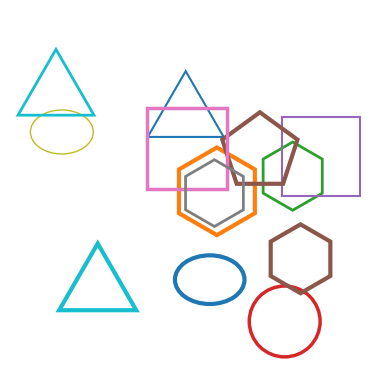[{"shape": "triangle", "thickness": 1.5, "radius": 0.57, "center": [0.482, 0.701]}, {"shape": "oval", "thickness": 3, "radius": 0.45, "center": [0.545, 0.274]}, {"shape": "hexagon", "thickness": 3, "radius": 0.57, "center": [0.563, 0.503]}, {"shape": "hexagon", "thickness": 2, "radius": 0.44, "center": [0.76, 0.543]}, {"shape": "circle", "thickness": 2.5, "radius": 0.46, "center": [0.739, 0.165]}, {"shape": "square", "thickness": 1.5, "radius": 0.51, "center": [0.833, 0.593]}, {"shape": "pentagon", "thickness": 3, "radius": 0.51, "center": [0.675, 0.606]}, {"shape": "hexagon", "thickness": 3, "radius": 0.45, "center": [0.781, 0.328]}, {"shape": "square", "thickness": 2.5, "radius": 0.52, "center": [0.486, 0.614]}, {"shape": "hexagon", "thickness": 2, "radius": 0.43, "center": [0.557, 0.498]}, {"shape": "oval", "thickness": 1, "radius": 0.41, "center": [0.161, 0.657]}, {"shape": "triangle", "thickness": 3, "radius": 0.58, "center": [0.254, 0.252]}, {"shape": "triangle", "thickness": 2, "radius": 0.57, "center": [0.145, 0.758]}]